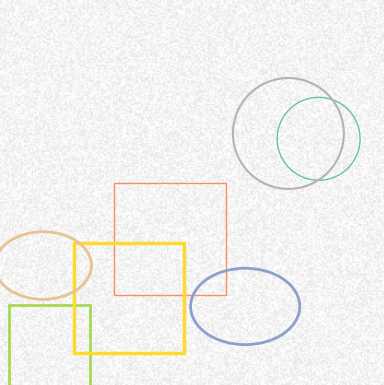[{"shape": "circle", "thickness": 1, "radius": 0.54, "center": [0.828, 0.639]}, {"shape": "square", "thickness": 1, "radius": 0.73, "center": [0.441, 0.379]}, {"shape": "oval", "thickness": 2, "radius": 0.71, "center": [0.637, 0.204]}, {"shape": "square", "thickness": 2, "radius": 0.53, "center": [0.128, 0.103]}, {"shape": "square", "thickness": 2.5, "radius": 0.72, "center": [0.336, 0.227]}, {"shape": "oval", "thickness": 2, "radius": 0.63, "center": [0.112, 0.31]}, {"shape": "circle", "thickness": 1.5, "radius": 0.72, "center": [0.749, 0.653]}]